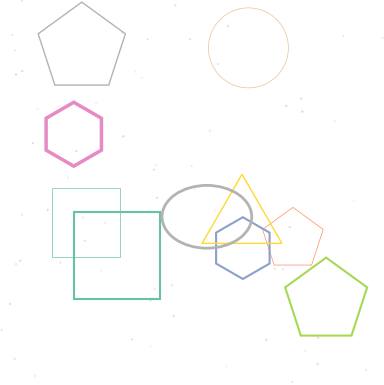[{"shape": "square", "thickness": 0.5, "radius": 0.44, "center": [0.224, 0.422]}, {"shape": "square", "thickness": 1.5, "radius": 0.56, "center": [0.304, 0.337]}, {"shape": "pentagon", "thickness": 0.5, "radius": 0.41, "center": [0.761, 0.379]}, {"shape": "hexagon", "thickness": 1.5, "radius": 0.4, "center": [0.631, 0.356]}, {"shape": "hexagon", "thickness": 2.5, "radius": 0.41, "center": [0.192, 0.651]}, {"shape": "pentagon", "thickness": 1.5, "radius": 0.56, "center": [0.847, 0.219]}, {"shape": "triangle", "thickness": 1, "radius": 0.6, "center": [0.629, 0.428]}, {"shape": "circle", "thickness": 0.5, "radius": 0.52, "center": [0.645, 0.876]}, {"shape": "pentagon", "thickness": 1, "radius": 0.6, "center": [0.212, 0.875]}, {"shape": "oval", "thickness": 2, "radius": 0.58, "center": [0.537, 0.437]}]